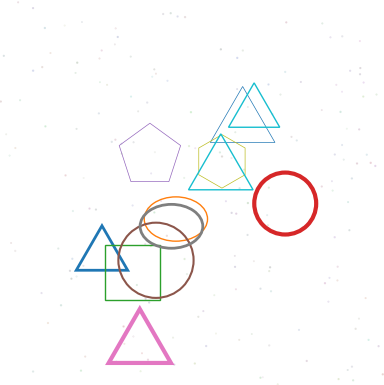[{"shape": "triangle", "thickness": 2, "radius": 0.39, "center": [0.265, 0.337]}, {"shape": "triangle", "thickness": 0.5, "radius": 0.48, "center": [0.63, 0.678]}, {"shape": "oval", "thickness": 1, "radius": 0.41, "center": [0.457, 0.431]}, {"shape": "square", "thickness": 1, "radius": 0.36, "center": [0.344, 0.293]}, {"shape": "circle", "thickness": 3, "radius": 0.4, "center": [0.741, 0.471]}, {"shape": "pentagon", "thickness": 0.5, "radius": 0.42, "center": [0.389, 0.596]}, {"shape": "circle", "thickness": 1.5, "radius": 0.49, "center": [0.405, 0.324]}, {"shape": "triangle", "thickness": 3, "radius": 0.47, "center": [0.363, 0.104]}, {"shape": "oval", "thickness": 2, "radius": 0.41, "center": [0.445, 0.412]}, {"shape": "hexagon", "thickness": 0.5, "radius": 0.35, "center": [0.576, 0.581]}, {"shape": "triangle", "thickness": 1, "radius": 0.38, "center": [0.66, 0.708]}, {"shape": "triangle", "thickness": 1, "radius": 0.48, "center": [0.573, 0.555]}]